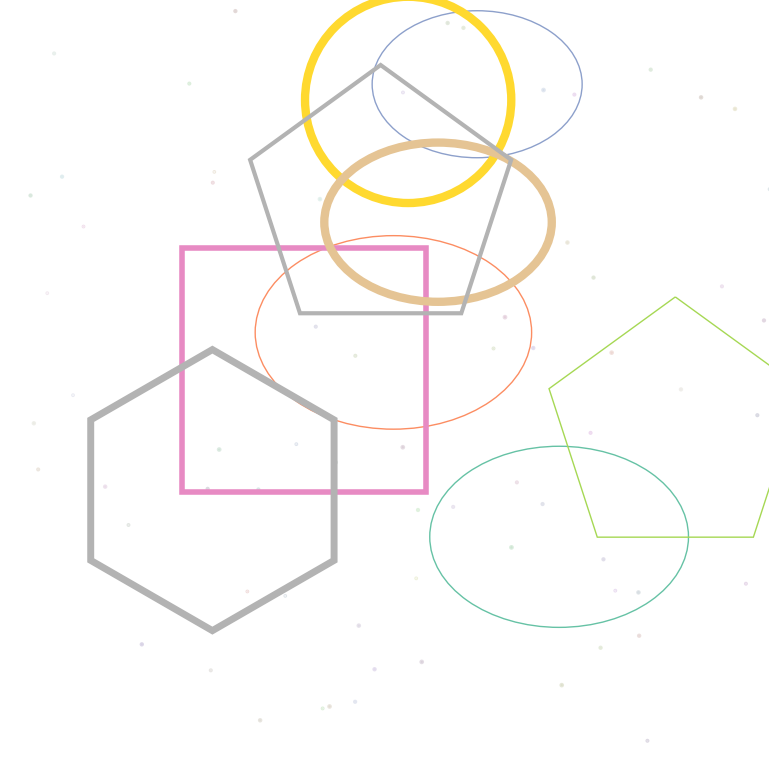[{"shape": "oval", "thickness": 0.5, "radius": 0.84, "center": [0.726, 0.303]}, {"shape": "oval", "thickness": 0.5, "radius": 0.9, "center": [0.511, 0.568]}, {"shape": "oval", "thickness": 0.5, "radius": 0.68, "center": [0.62, 0.891]}, {"shape": "square", "thickness": 2, "radius": 0.79, "center": [0.395, 0.52]}, {"shape": "pentagon", "thickness": 0.5, "radius": 0.86, "center": [0.877, 0.442]}, {"shape": "circle", "thickness": 3, "radius": 0.67, "center": [0.53, 0.87]}, {"shape": "oval", "thickness": 3, "radius": 0.74, "center": [0.569, 0.711]}, {"shape": "hexagon", "thickness": 2.5, "radius": 0.91, "center": [0.276, 0.363]}, {"shape": "pentagon", "thickness": 1.5, "radius": 0.89, "center": [0.494, 0.737]}]